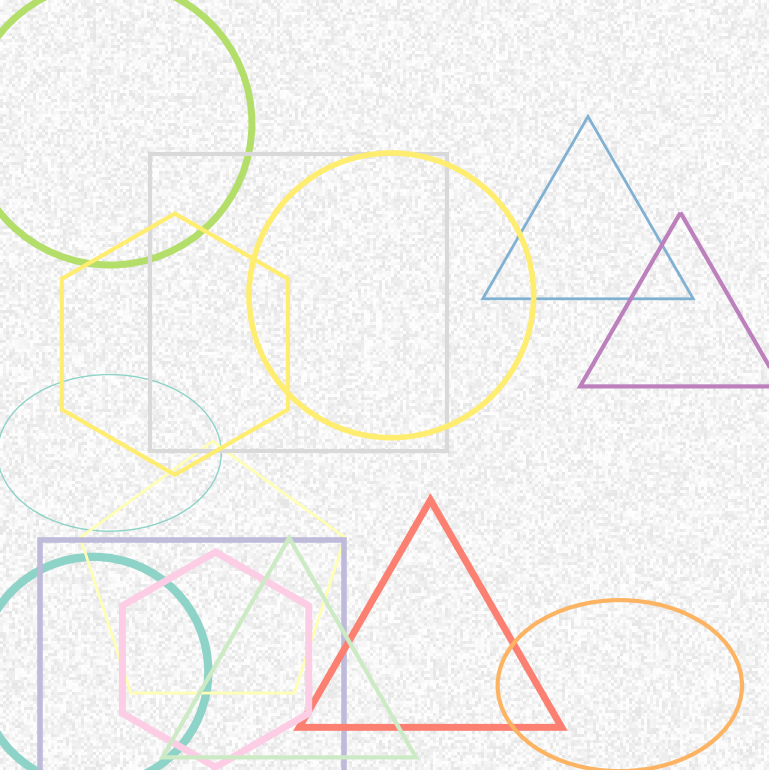[{"shape": "oval", "thickness": 0.5, "radius": 0.73, "center": [0.142, 0.412]}, {"shape": "circle", "thickness": 3, "radius": 0.74, "center": [0.122, 0.128]}, {"shape": "pentagon", "thickness": 1, "radius": 0.9, "center": [0.276, 0.246]}, {"shape": "square", "thickness": 2, "radius": 0.99, "center": [0.249, 0.102]}, {"shape": "triangle", "thickness": 2.5, "radius": 0.98, "center": [0.559, 0.154]}, {"shape": "triangle", "thickness": 1, "radius": 0.79, "center": [0.764, 0.691]}, {"shape": "oval", "thickness": 1.5, "radius": 0.79, "center": [0.805, 0.11]}, {"shape": "circle", "thickness": 2.5, "radius": 0.92, "center": [0.143, 0.84]}, {"shape": "hexagon", "thickness": 2.5, "radius": 0.7, "center": [0.28, 0.143]}, {"shape": "square", "thickness": 1.5, "radius": 0.96, "center": [0.388, 0.608]}, {"shape": "triangle", "thickness": 1.5, "radius": 0.75, "center": [0.884, 0.573]}, {"shape": "triangle", "thickness": 1.5, "radius": 0.95, "center": [0.376, 0.111]}, {"shape": "hexagon", "thickness": 1.5, "radius": 0.85, "center": [0.227, 0.553]}, {"shape": "circle", "thickness": 2, "radius": 0.92, "center": [0.508, 0.616]}]